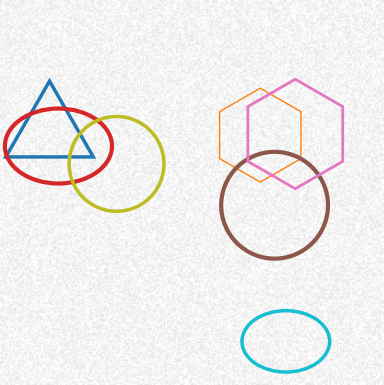[{"shape": "triangle", "thickness": 2.5, "radius": 0.66, "center": [0.129, 0.658]}, {"shape": "hexagon", "thickness": 1, "radius": 0.61, "center": [0.676, 0.649]}, {"shape": "oval", "thickness": 3, "radius": 0.7, "center": [0.152, 0.621]}, {"shape": "circle", "thickness": 3, "radius": 0.69, "center": [0.713, 0.467]}, {"shape": "hexagon", "thickness": 2, "radius": 0.71, "center": [0.767, 0.652]}, {"shape": "circle", "thickness": 2.5, "radius": 0.62, "center": [0.303, 0.574]}, {"shape": "oval", "thickness": 2.5, "radius": 0.57, "center": [0.742, 0.113]}]